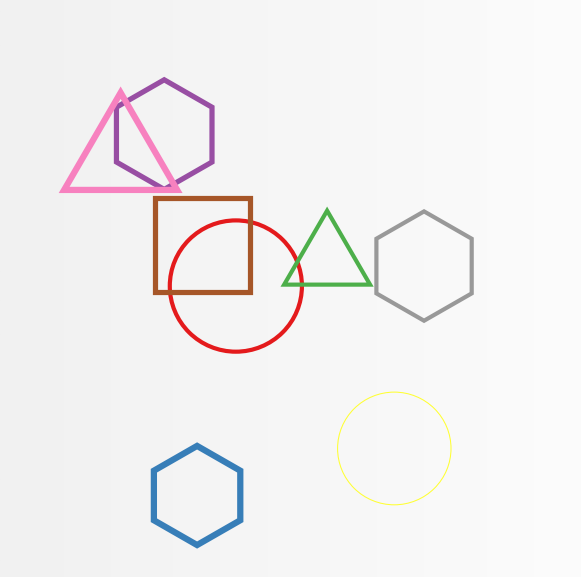[{"shape": "circle", "thickness": 2, "radius": 0.57, "center": [0.406, 0.504]}, {"shape": "hexagon", "thickness": 3, "radius": 0.43, "center": [0.339, 0.141]}, {"shape": "triangle", "thickness": 2, "radius": 0.43, "center": [0.563, 0.549]}, {"shape": "hexagon", "thickness": 2.5, "radius": 0.47, "center": [0.283, 0.766]}, {"shape": "circle", "thickness": 0.5, "radius": 0.49, "center": [0.678, 0.223]}, {"shape": "square", "thickness": 2.5, "radius": 0.4, "center": [0.348, 0.574]}, {"shape": "triangle", "thickness": 3, "radius": 0.56, "center": [0.208, 0.726]}, {"shape": "hexagon", "thickness": 2, "radius": 0.47, "center": [0.73, 0.538]}]